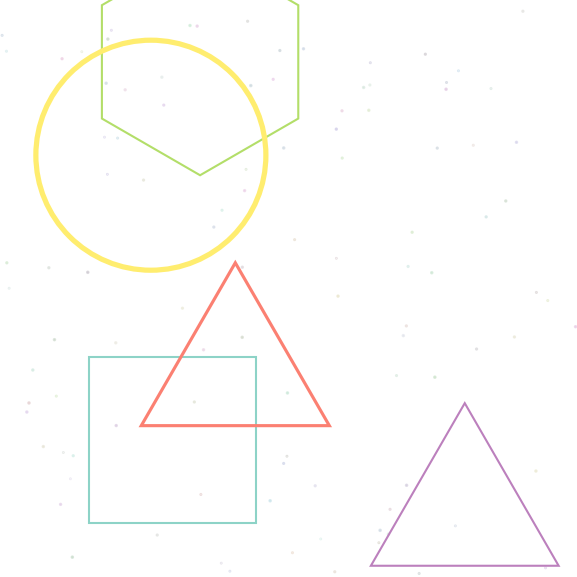[{"shape": "square", "thickness": 1, "radius": 0.72, "center": [0.299, 0.237]}, {"shape": "triangle", "thickness": 1.5, "radius": 0.94, "center": [0.407, 0.356]}, {"shape": "hexagon", "thickness": 1, "radius": 0.98, "center": [0.346, 0.892]}, {"shape": "triangle", "thickness": 1, "radius": 0.94, "center": [0.805, 0.113]}, {"shape": "circle", "thickness": 2.5, "radius": 1.0, "center": [0.261, 0.73]}]